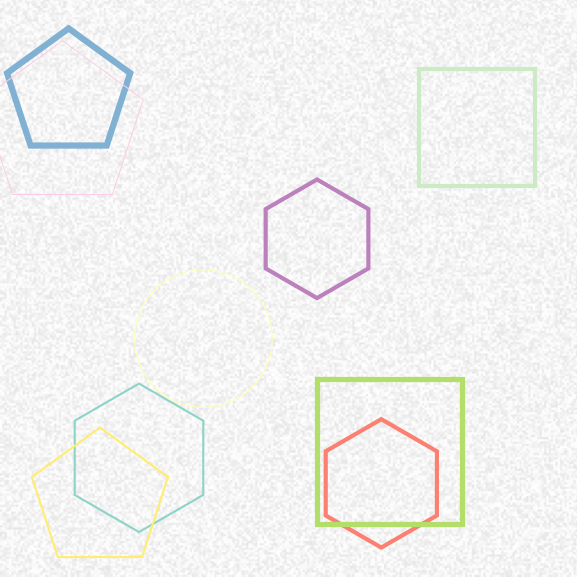[{"shape": "hexagon", "thickness": 1, "radius": 0.64, "center": [0.241, 0.206]}, {"shape": "circle", "thickness": 0.5, "radius": 0.6, "center": [0.352, 0.413]}, {"shape": "hexagon", "thickness": 2, "radius": 0.56, "center": [0.66, 0.162]}, {"shape": "pentagon", "thickness": 3, "radius": 0.56, "center": [0.119, 0.838]}, {"shape": "square", "thickness": 2.5, "radius": 0.63, "center": [0.675, 0.217]}, {"shape": "pentagon", "thickness": 0.5, "radius": 0.74, "center": [0.108, 0.781]}, {"shape": "hexagon", "thickness": 2, "radius": 0.51, "center": [0.549, 0.586]}, {"shape": "square", "thickness": 2, "radius": 0.5, "center": [0.826, 0.779]}, {"shape": "pentagon", "thickness": 1, "radius": 0.62, "center": [0.173, 0.135]}]